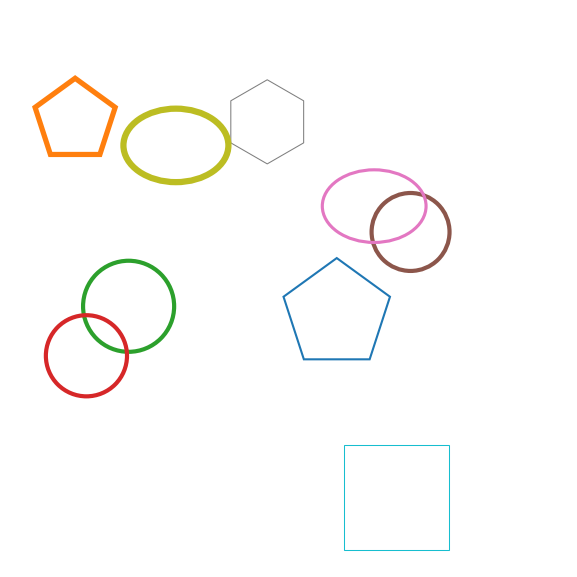[{"shape": "pentagon", "thickness": 1, "radius": 0.48, "center": [0.583, 0.455]}, {"shape": "pentagon", "thickness": 2.5, "radius": 0.36, "center": [0.13, 0.791]}, {"shape": "circle", "thickness": 2, "radius": 0.39, "center": [0.223, 0.469]}, {"shape": "circle", "thickness": 2, "radius": 0.35, "center": [0.15, 0.383]}, {"shape": "circle", "thickness": 2, "radius": 0.34, "center": [0.711, 0.597]}, {"shape": "oval", "thickness": 1.5, "radius": 0.45, "center": [0.648, 0.642]}, {"shape": "hexagon", "thickness": 0.5, "radius": 0.36, "center": [0.463, 0.788]}, {"shape": "oval", "thickness": 3, "radius": 0.45, "center": [0.305, 0.747]}, {"shape": "square", "thickness": 0.5, "radius": 0.45, "center": [0.686, 0.138]}]